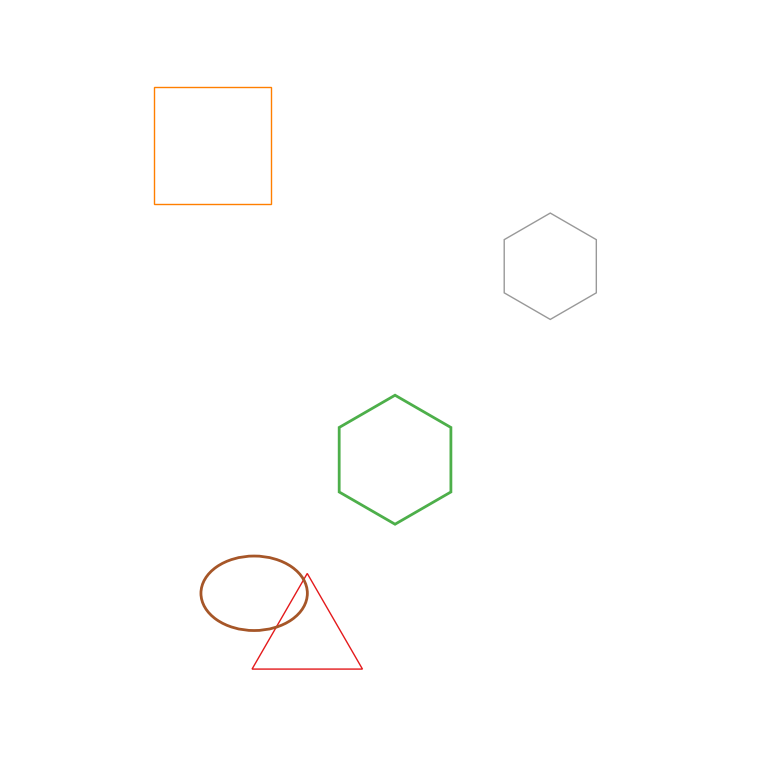[{"shape": "triangle", "thickness": 0.5, "radius": 0.41, "center": [0.399, 0.172]}, {"shape": "hexagon", "thickness": 1, "radius": 0.42, "center": [0.513, 0.403]}, {"shape": "square", "thickness": 0.5, "radius": 0.38, "center": [0.276, 0.811]}, {"shape": "oval", "thickness": 1, "radius": 0.35, "center": [0.33, 0.23]}, {"shape": "hexagon", "thickness": 0.5, "radius": 0.35, "center": [0.715, 0.654]}]